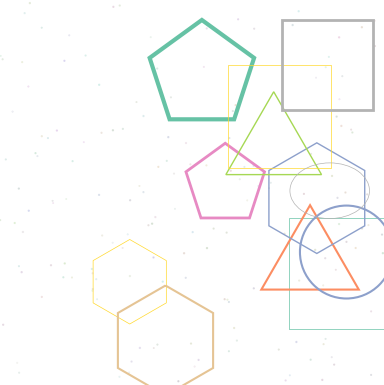[{"shape": "square", "thickness": 0.5, "radius": 0.72, "center": [0.895, 0.29]}, {"shape": "pentagon", "thickness": 3, "radius": 0.71, "center": [0.524, 0.805]}, {"shape": "triangle", "thickness": 1.5, "radius": 0.73, "center": [0.805, 0.321]}, {"shape": "hexagon", "thickness": 1, "radius": 0.72, "center": [0.823, 0.485]}, {"shape": "circle", "thickness": 1.5, "radius": 0.6, "center": [0.9, 0.345]}, {"shape": "pentagon", "thickness": 2, "radius": 0.54, "center": [0.585, 0.521]}, {"shape": "triangle", "thickness": 1, "radius": 0.72, "center": [0.711, 0.618]}, {"shape": "square", "thickness": 0.5, "radius": 0.67, "center": [0.725, 0.697]}, {"shape": "hexagon", "thickness": 0.5, "radius": 0.55, "center": [0.337, 0.268]}, {"shape": "hexagon", "thickness": 1.5, "radius": 0.71, "center": [0.43, 0.116]}, {"shape": "square", "thickness": 2, "radius": 0.59, "center": [0.85, 0.831]}, {"shape": "oval", "thickness": 0.5, "radius": 0.52, "center": [0.856, 0.505]}]